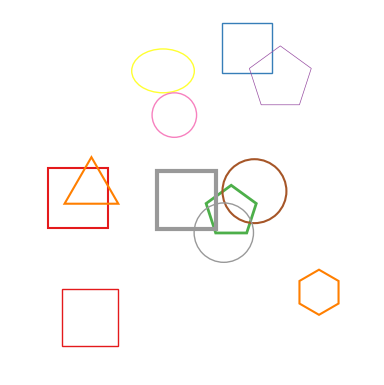[{"shape": "square", "thickness": 1, "radius": 0.37, "center": [0.234, 0.175]}, {"shape": "square", "thickness": 1.5, "radius": 0.39, "center": [0.203, 0.485]}, {"shape": "square", "thickness": 1, "radius": 0.33, "center": [0.642, 0.876]}, {"shape": "pentagon", "thickness": 2, "radius": 0.34, "center": [0.601, 0.45]}, {"shape": "pentagon", "thickness": 0.5, "radius": 0.42, "center": [0.728, 0.796]}, {"shape": "triangle", "thickness": 1.5, "radius": 0.4, "center": [0.237, 0.511]}, {"shape": "hexagon", "thickness": 1.5, "radius": 0.29, "center": [0.829, 0.241]}, {"shape": "oval", "thickness": 1, "radius": 0.41, "center": [0.423, 0.816]}, {"shape": "circle", "thickness": 1.5, "radius": 0.42, "center": [0.661, 0.503]}, {"shape": "circle", "thickness": 1, "radius": 0.29, "center": [0.453, 0.701]}, {"shape": "circle", "thickness": 1, "radius": 0.39, "center": [0.581, 0.396]}, {"shape": "square", "thickness": 3, "radius": 0.38, "center": [0.484, 0.481]}]